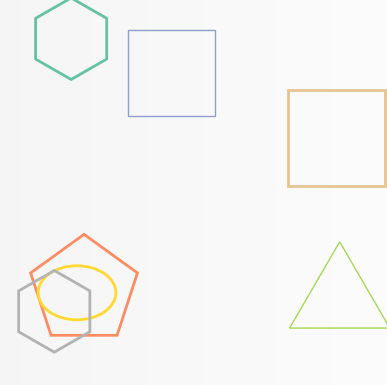[{"shape": "hexagon", "thickness": 2, "radius": 0.53, "center": [0.184, 0.899]}, {"shape": "pentagon", "thickness": 2, "radius": 0.72, "center": [0.217, 0.246]}, {"shape": "square", "thickness": 1, "radius": 0.56, "center": [0.442, 0.811]}, {"shape": "triangle", "thickness": 1, "radius": 0.75, "center": [0.877, 0.223]}, {"shape": "oval", "thickness": 2, "radius": 0.5, "center": [0.199, 0.24]}, {"shape": "square", "thickness": 2, "radius": 0.62, "center": [0.868, 0.642]}, {"shape": "hexagon", "thickness": 2, "radius": 0.53, "center": [0.14, 0.191]}]